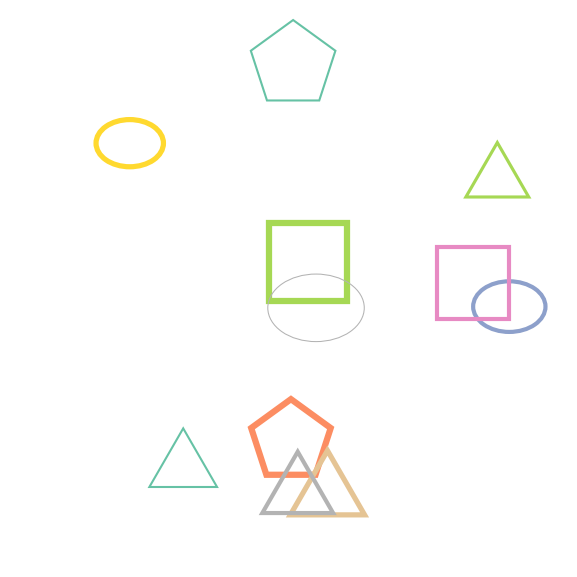[{"shape": "pentagon", "thickness": 1, "radius": 0.39, "center": [0.508, 0.887]}, {"shape": "triangle", "thickness": 1, "radius": 0.34, "center": [0.317, 0.19]}, {"shape": "pentagon", "thickness": 3, "radius": 0.36, "center": [0.504, 0.236]}, {"shape": "oval", "thickness": 2, "radius": 0.31, "center": [0.882, 0.468]}, {"shape": "square", "thickness": 2, "radius": 0.31, "center": [0.819, 0.509]}, {"shape": "triangle", "thickness": 1.5, "radius": 0.31, "center": [0.861, 0.689]}, {"shape": "square", "thickness": 3, "radius": 0.34, "center": [0.534, 0.545]}, {"shape": "oval", "thickness": 2.5, "radius": 0.29, "center": [0.225, 0.751]}, {"shape": "triangle", "thickness": 2.5, "radius": 0.37, "center": [0.567, 0.145]}, {"shape": "oval", "thickness": 0.5, "radius": 0.42, "center": [0.547, 0.466]}, {"shape": "triangle", "thickness": 2, "radius": 0.35, "center": [0.516, 0.146]}]